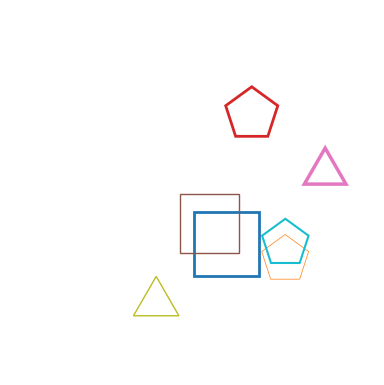[{"shape": "square", "thickness": 2, "radius": 0.42, "center": [0.588, 0.367]}, {"shape": "pentagon", "thickness": 0.5, "radius": 0.32, "center": [0.741, 0.327]}, {"shape": "pentagon", "thickness": 2, "radius": 0.36, "center": [0.654, 0.703]}, {"shape": "square", "thickness": 1, "radius": 0.38, "center": [0.545, 0.42]}, {"shape": "triangle", "thickness": 2.5, "radius": 0.31, "center": [0.845, 0.553]}, {"shape": "triangle", "thickness": 1, "radius": 0.34, "center": [0.406, 0.214]}, {"shape": "pentagon", "thickness": 1.5, "radius": 0.32, "center": [0.741, 0.368]}]